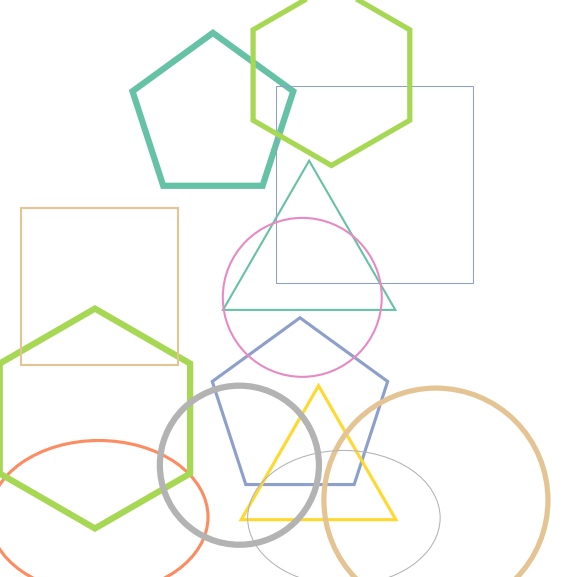[{"shape": "pentagon", "thickness": 3, "radius": 0.73, "center": [0.369, 0.796]}, {"shape": "triangle", "thickness": 1, "radius": 0.86, "center": [0.535, 0.549]}, {"shape": "oval", "thickness": 1.5, "radius": 0.95, "center": [0.171, 0.104]}, {"shape": "pentagon", "thickness": 1.5, "radius": 0.8, "center": [0.519, 0.289]}, {"shape": "square", "thickness": 0.5, "radius": 0.85, "center": [0.648, 0.68]}, {"shape": "circle", "thickness": 1, "radius": 0.69, "center": [0.523, 0.484]}, {"shape": "hexagon", "thickness": 3, "radius": 0.95, "center": [0.164, 0.274]}, {"shape": "hexagon", "thickness": 2.5, "radius": 0.78, "center": [0.574, 0.869]}, {"shape": "triangle", "thickness": 1.5, "radius": 0.77, "center": [0.552, 0.177]}, {"shape": "circle", "thickness": 2.5, "radius": 0.97, "center": [0.755, 0.133]}, {"shape": "square", "thickness": 1, "radius": 0.68, "center": [0.172, 0.504]}, {"shape": "oval", "thickness": 0.5, "radius": 0.83, "center": [0.595, 0.102]}, {"shape": "circle", "thickness": 3, "radius": 0.69, "center": [0.415, 0.194]}]